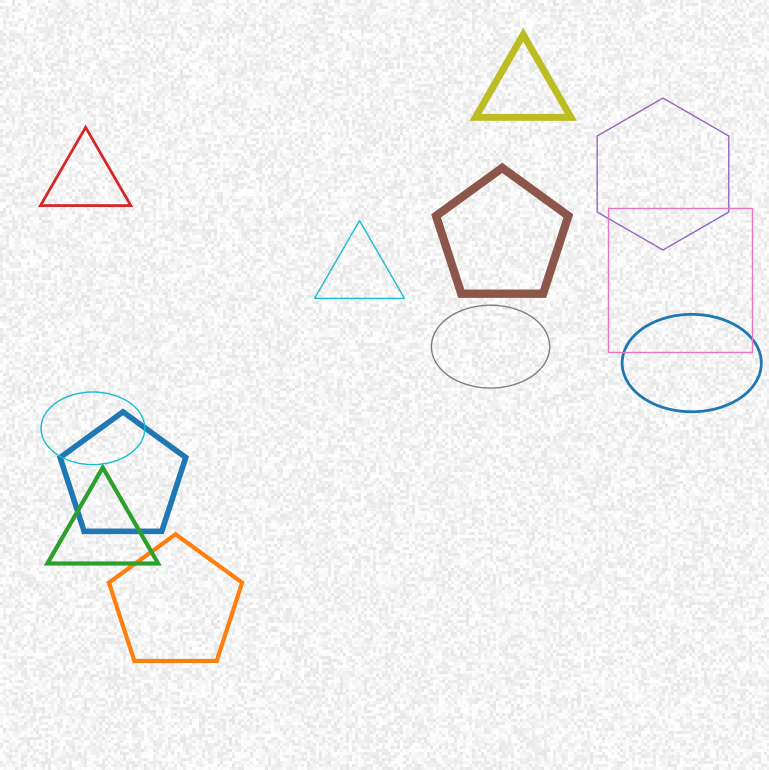[{"shape": "oval", "thickness": 1, "radius": 0.45, "center": [0.898, 0.528]}, {"shape": "pentagon", "thickness": 2, "radius": 0.43, "center": [0.16, 0.379]}, {"shape": "pentagon", "thickness": 1.5, "radius": 0.45, "center": [0.228, 0.215]}, {"shape": "triangle", "thickness": 1.5, "radius": 0.42, "center": [0.133, 0.31]}, {"shape": "triangle", "thickness": 1, "radius": 0.34, "center": [0.111, 0.767]}, {"shape": "hexagon", "thickness": 0.5, "radius": 0.49, "center": [0.861, 0.774]}, {"shape": "pentagon", "thickness": 3, "radius": 0.45, "center": [0.652, 0.692]}, {"shape": "square", "thickness": 0.5, "radius": 0.47, "center": [0.883, 0.636]}, {"shape": "oval", "thickness": 0.5, "radius": 0.38, "center": [0.637, 0.55]}, {"shape": "triangle", "thickness": 2.5, "radius": 0.36, "center": [0.679, 0.883]}, {"shape": "triangle", "thickness": 0.5, "radius": 0.34, "center": [0.467, 0.646]}, {"shape": "oval", "thickness": 0.5, "radius": 0.34, "center": [0.121, 0.444]}]